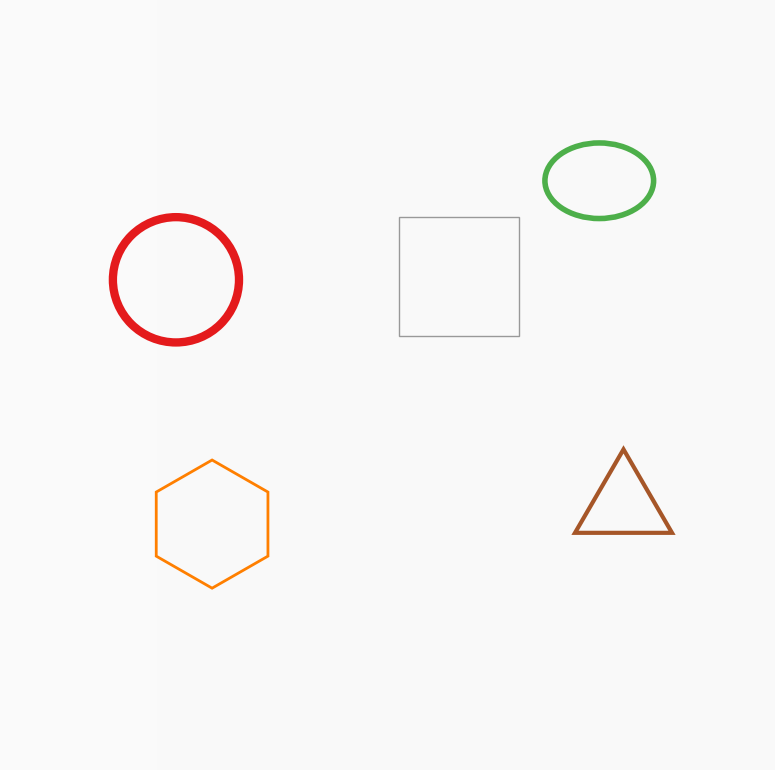[{"shape": "circle", "thickness": 3, "radius": 0.41, "center": [0.227, 0.637]}, {"shape": "oval", "thickness": 2, "radius": 0.35, "center": [0.773, 0.765]}, {"shape": "hexagon", "thickness": 1, "radius": 0.42, "center": [0.274, 0.319]}, {"shape": "triangle", "thickness": 1.5, "radius": 0.36, "center": [0.805, 0.344]}, {"shape": "square", "thickness": 0.5, "radius": 0.39, "center": [0.592, 0.641]}]